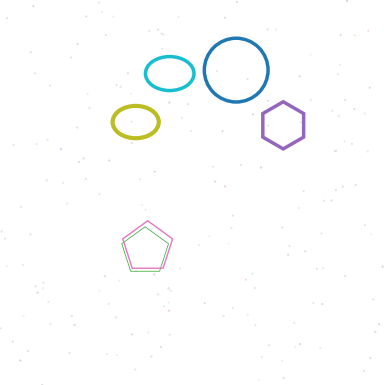[{"shape": "circle", "thickness": 2.5, "radius": 0.41, "center": [0.613, 0.818]}, {"shape": "pentagon", "thickness": 0.5, "radius": 0.32, "center": [0.377, 0.347]}, {"shape": "hexagon", "thickness": 2.5, "radius": 0.31, "center": [0.736, 0.674]}, {"shape": "pentagon", "thickness": 1, "radius": 0.34, "center": [0.384, 0.358]}, {"shape": "oval", "thickness": 3, "radius": 0.3, "center": [0.352, 0.683]}, {"shape": "oval", "thickness": 2.5, "radius": 0.32, "center": [0.441, 0.809]}]